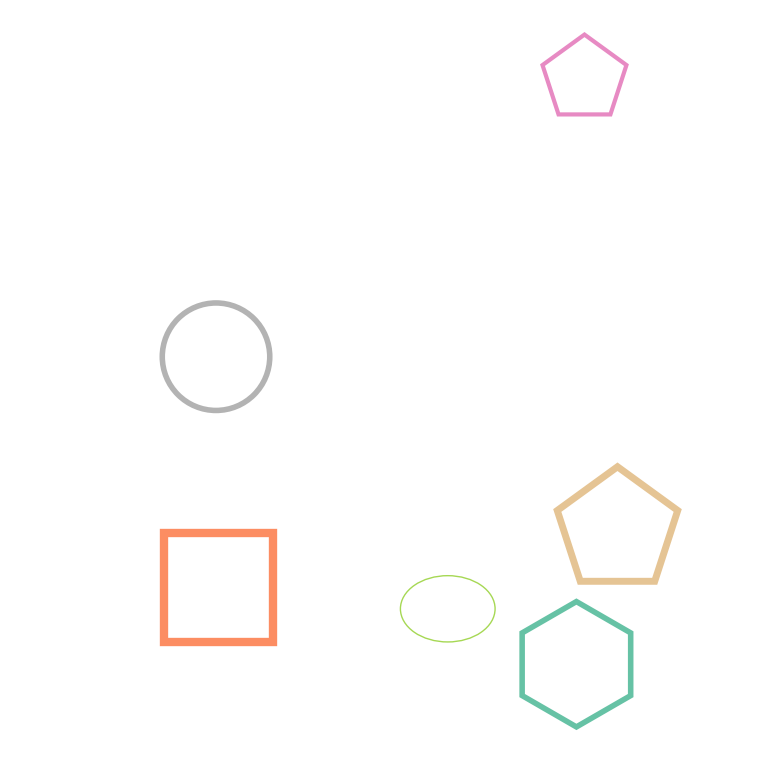[{"shape": "hexagon", "thickness": 2, "radius": 0.41, "center": [0.749, 0.137]}, {"shape": "square", "thickness": 3, "radius": 0.35, "center": [0.283, 0.237]}, {"shape": "pentagon", "thickness": 1.5, "radius": 0.29, "center": [0.759, 0.898]}, {"shape": "oval", "thickness": 0.5, "radius": 0.31, "center": [0.581, 0.209]}, {"shape": "pentagon", "thickness": 2.5, "radius": 0.41, "center": [0.802, 0.312]}, {"shape": "circle", "thickness": 2, "radius": 0.35, "center": [0.281, 0.537]}]